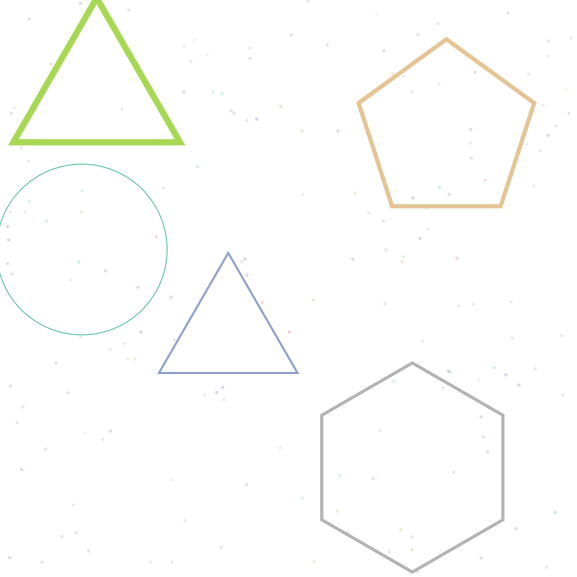[{"shape": "circle", "thickness": 0.5, "radius": 0.74, "center": [0.142, 0.567]}, {"shape": "triangle", "thickness": 1, "radius": 0.69, "center": [0.395, 0.423]}, {"shape": "triangle", "thickness": 3, "radius": 0.83, "center": [0.167, 0.836]}, {"shape": "pentagon", "thickness": 2, "radius": 0.8, "center": [0.773, 0.771]}, {"shape": "hexagon", "thickness": 1.5, "radius": 0.91, "center": [0.714, 0.19]}]